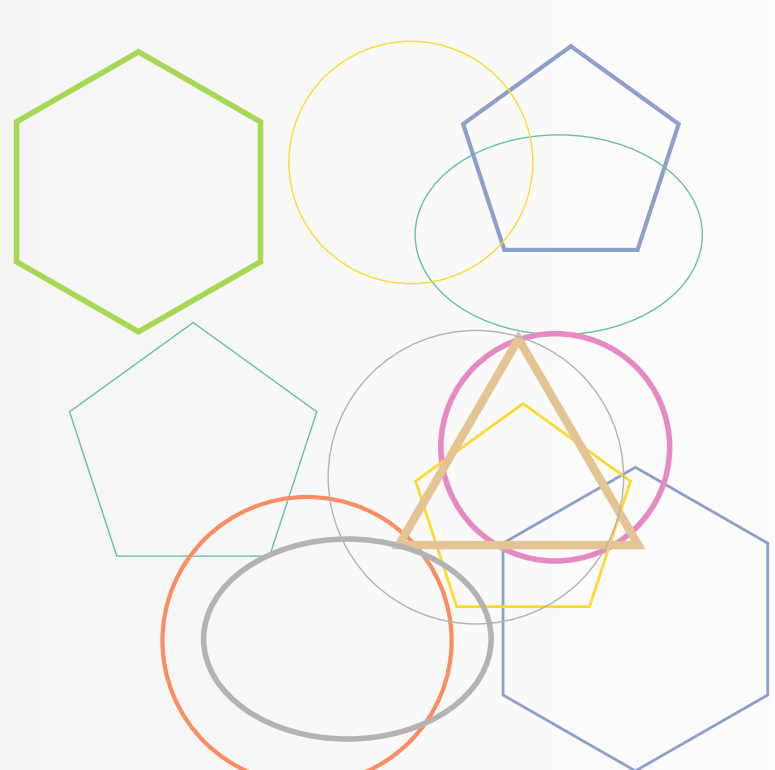[{"shape": "oval", "thickness": 0.5, "radius": 0.93, "center": [0.721, 0.695]}, {"shape": "pentagon", "thickness": 0.5, "radius": 0.84, "center": [0.249, 0.413]}, {"shape": "circle", "thickness": 1.5, "radius": 0.93, "center": [0.396, 0.168]}, {"shape": "pentagon", "thickness": 1.5, "radius": 0.73, "center": [0.737, 0.794]}, {"shape": "hexagon", "thickness": 1, "radius": 0.99, "center": [0.82, 0.196]}, {"shape": "circle", "thickness": 2, "radius": 0.74, "center": [0.716, 0.419]}, {"shape": "hexagon", "thickness": 2, "radius": 0.91, "center": [0.179, 0.751]}, {"shape": "circle", "thickness": 0.5, "radius": 0.79, "center": [0.53, 0.789]}, {"shape": "pentagon", "thickness": 1, "radius": 0.73, "center": [0.675, 0.33]}, {"shape": "triangle", "thickness": 3, "radius": 0.89, "center": [0.669, 0.381]}, {"shape": "oval", "thickness": 2, "radius": 0.93, "center": [0.448, 0.17]}, {"shape": "circle", "thickness": 0.5, "radius": 0.95, "center": [0.614, 0.38]}]